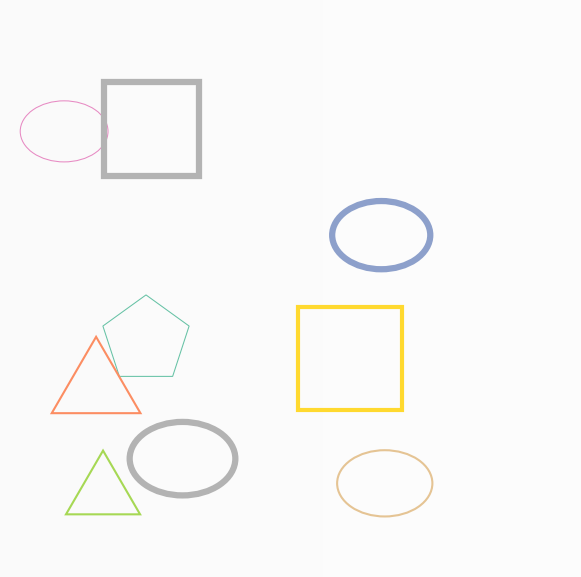[{"shape": "pentagon", "thickness": 0.5, "radius": 0.39, "center": [0.251, 0.41]}, {"shape": "triangle", "thickness": 1, "radius": 0.44, "center": [0.165, 0.328]}, {"shape": "oval", "thickness": 3, "radius": 0.42, "center": [0.656, 0.592]}, {"shape": "oval", "thickness": 0.5, "radius": 0.38, "center": [0.11, 0.772]}, {"shape": "triangle", "thickness": 1, "radius": 0.37, "center": [0.177, 0.145]}, {"shape": "square", "thickness": 2, "radius": 0.45, "center": [0.602, 0.378]}, {"shape": "oval", "thickness": 1, "radius": 0.41, "center": [0.662, 0.162]}, {"shape": "oval", "thickness": 3, "radius": 0.45, "center": [0.314, 0.205]}, {"shape": "square", "thickness": 3, "radius": 0.41, "center": [0.26, 0.776]}]